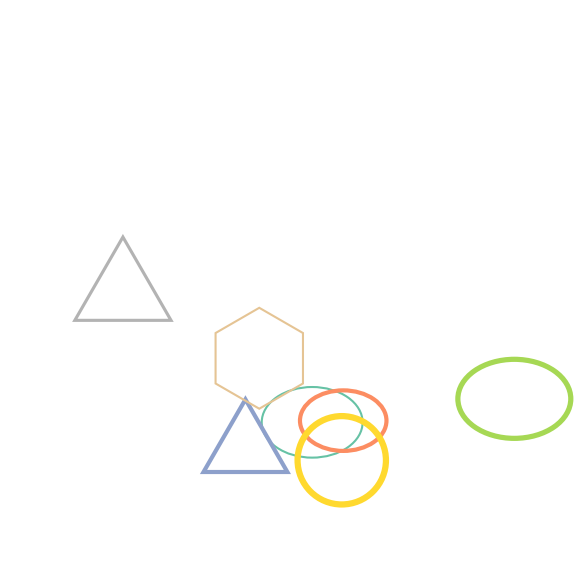[{"shape": "oval", "thickness": 1, "radius": 0.44, "center": [0.541, 0.268]}, {"shape": "oval", "thickness": 2, "radius": 0.37, "center": [0.594, 0.271]}, {"shape": "triangle", "thickness": 2, "radius": 0.42, "center": [0.425, 0.224]}, {"shape": "oval", "thickness": 2.5, "radius": 0.49, "center": [0.891, 0.309]}, {"shape": "circle", "thickness": 3, "radius": 0.38, "center": [0.592, 0.202]}, {"shape": "hexagon", "thickness": 1, "radius": 0.44, "center": [0.449, 0.379]}, {"shape": "triangle", "thickness": 1.5, "radius": 0.48, "center": [0.213, 0.493]}]